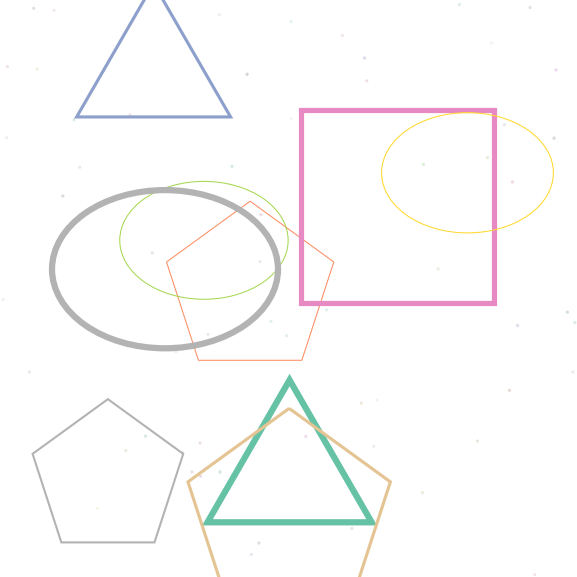[{"shape": "triangle", "thickness": 3, "radius": 0.82, "center": [0.501, 0.177]}, {"shape": "pentagon", "thickness": 0.5, "radius": 0.76, "center": [0.433, 0.498]}, {"shape": "triangle", "thickness": 1.5, "radius": 0.77, "center": [0.266, 0.874]}, {"shape": "square", "thickness": 2.5, "radius": 0.83, "center": [0.689, 0.641]}, {"shape": "oval", "thickness": 0.5, "radius": 0.73, "center": [0.353, 0.583]}, {"shape": "oval", "thickness": 0.5, "radius": 0.74, "center": [0.81, 0.7]}, {"shape": "pentagon", "thickness": 1.5, "radius": 0.92, "center": [0.501, 0.108]}, {"shape": "oval", "thickness": 3, "radius": 0.98, "center": [0.286, 0.533]}, {"shape": "pentagon", "thickness": 1, "radius": 0.69, "center": [0.187, 0.171]}]